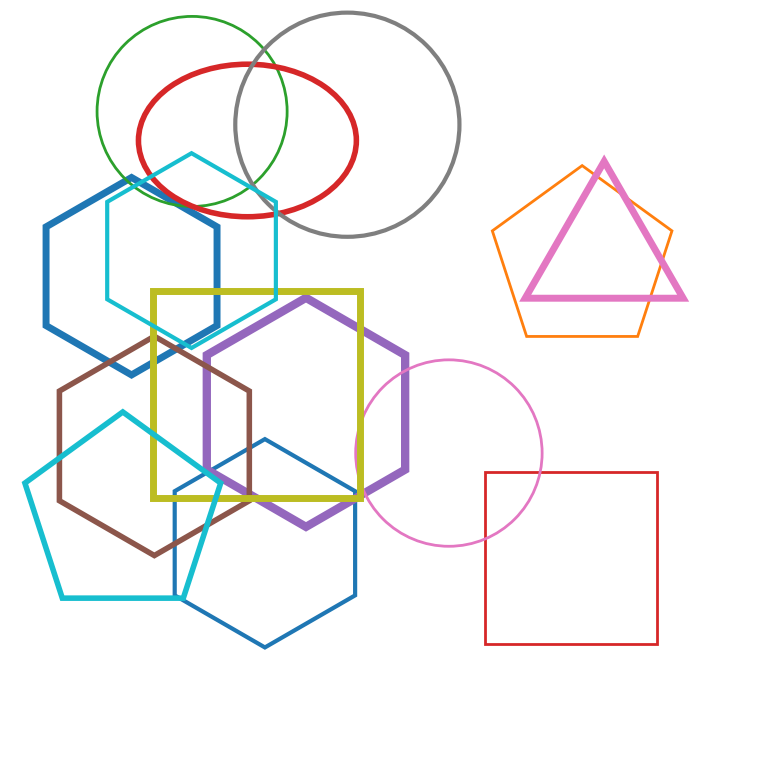[{"shape": "hexagon", "thickness": 1.5, "radius": 0.68, "center": [0.344, 0.294]}, {"shape": "hexagon", "thickness": 2.5, "radius": 0.64, "center": [0.171, 0.641]}, {"shape": "pentagon", "thickness": 1, "radius": 0.61, "center": [0.756, 0.662]}, {"shape": "circle", "thickness": 1, "radius": 0.62, "center": [0.249, 0.855]}, {"shape": "oval", "thickness": 2, "radius": 0.71, "center": [0.321, 0.818]}, {"shape": "square", "thickness": 1, "radius": 0.56, "center": [0.742, 0.276]}, {"shape": "hexagon", "thickness": 3, "radius": 0.74, "center": [0.397, 0.464]}, {"shape": "hexagon", "thickness": 2, "radius": 0.71, "center": [0.2, 0.421]}, {"shape": "circle", "thickness": 1, "radius": 0.61, "center": [0.583, 0.412]}, {"shape": "triangle", "thickness": 2.5, "radius": 0.59, "center": [0.785, 0.672]}, {"shape": "circle", "thickness": 1.5, "radius": 0.73, "center": [0.451, 0.838]}, {"shape": "square", "thickness": 2.5, "radius": 0.67, "center": [0.333, 0.487]}, {"shape": "pentagon", "thickness": 2, "radius": 0.67, "center": [0.159, 0.331]}, {"shape": "hexagon", "thickness": 1.5, "radius": 0.63, "center": [0.249, 0.675]}]